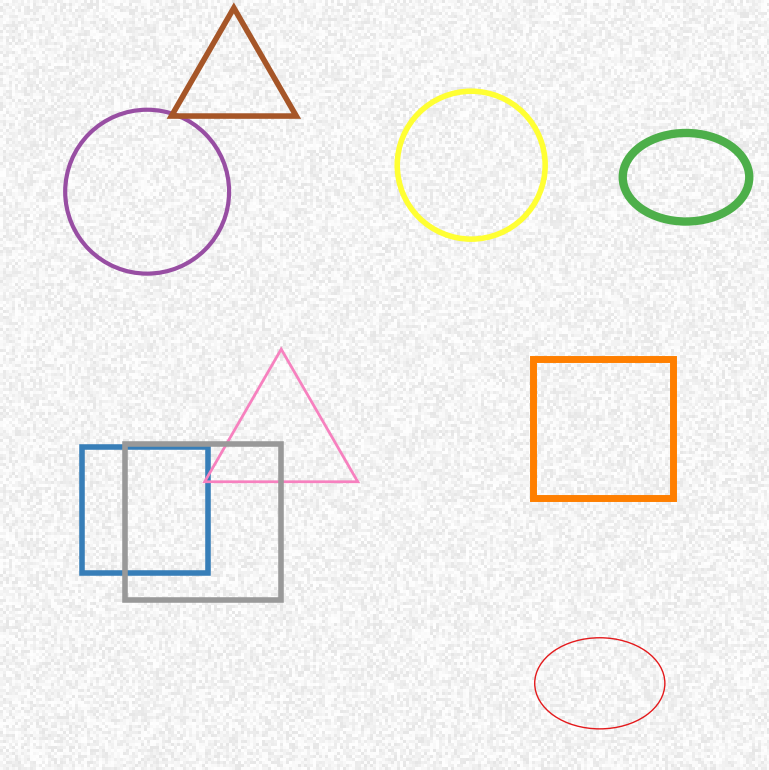[{"shape": "oval", "thickness": 0.5, "radius": 0.42, "center": [0.779, 0.113]}, {"shape": "square", "thickness": 2, "radius": 0.41, "center": [0.189, 0.338]}, {"shape": "oval", "thickness": 3, "radius": 0.41, "center": [0.891, 0.77]}, {"shape": "circle", "thickness": 1.5, "radius": 0.53, "center": [0.191, 0.751]}, {"shape": "square", "thickness": 2.5, "radius": 0.45, "center": [0.783, 0.443]}, {"shape": "circle", "thickness": 2, "radius": 0.48, "center": [0.612, 0.785]}, {"shape": "triangle", "thickness": 2, "radius": 0.47, "center": [0.304, 0.896]}, {"shape": "triangle", "thickness": 1, "radius": 0.57, "center": [0.365, 0.432]}, {"shape": "square", "thickness": 2, "radius": 0.51, "center": [0.263, 0.323]}]